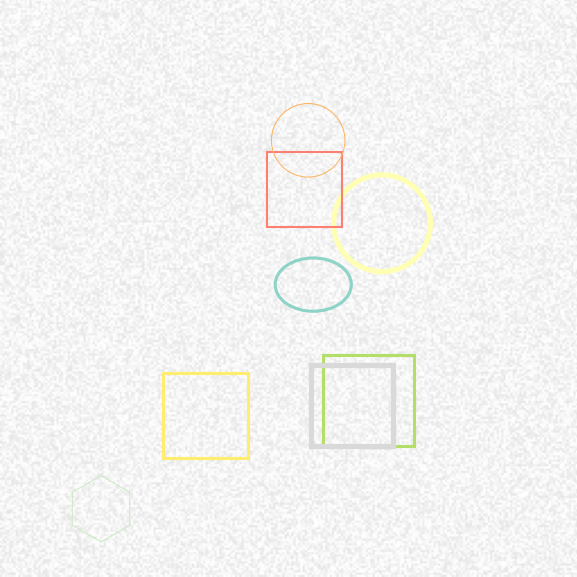[{"shape": "oval", "thickness": 1.5, "radius": 0.33, "center": [0.542, 0.506]}, {"shape": "circle", "thickness": 2.5, "radius": 0.42, "center": [0.661, 0.613]}, {"shape": "square", "thickness": 1, "radius": 0.32, "center": [0.527, 0.671]}, {"shape": "circle", "thickness": 0.5, "radius": 0.32, "center": [0.534, 0.756]}, {"shape": "square", "thickness": 1.5, "radius": 0.39, "center": [0.639, 0.305]}, {"shape": "square", "thickness": 2.5, "radius": 0.35, "center": [0.609, 0.297]}, {"shape": "hexagon", "thickness": 0.5, "radius": 0.29, "center": [0.175, 0.118]}, {"shape": "square", "thickness": 1.5, "radius": 0.37, "center": [0.355, 0.279]}]